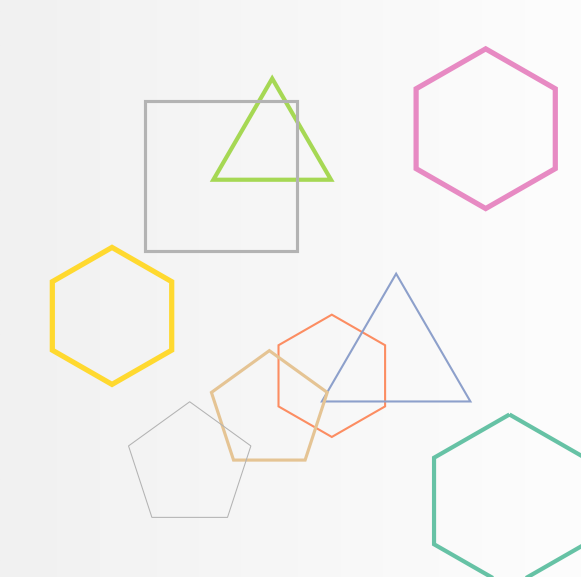[{"shape": "hexagon", "thickness": 2, "radius": 0.75, "center": [0.876, 0.132]}, {"shape": "hexagon", "thickness": 1, "radius": 0.53, "center": [0.571, 0.348]}, {"shape": "triangle", "thickness": 1, "radius": 0.74, "center": [0.682, 0.378]}, {"shape": "hexagon", "thickness": 2.5, "radius": 0.69, "center": [0.836, 0.776]}, {"shape": "triangle", "thickness": 2, "radius": 0.58, "center": [0.468, 0.746]}, {"shape": "hexagon", "thickness": 2.5, "radius": 0.59, "center": [0.193, 0.452]}, {"shape": "pentagon", "thickness": 1.5, "radius": 0.52, "center": [0.463, 0.287]}, {"shape": "square", "thickness": 1.5, "radius": 0.65, "center": [0.38, 0.694]}, {"shape": "pentagon", "thickness": 0.5, "radius": 0.55, "center": [0.326, 0.193]}]